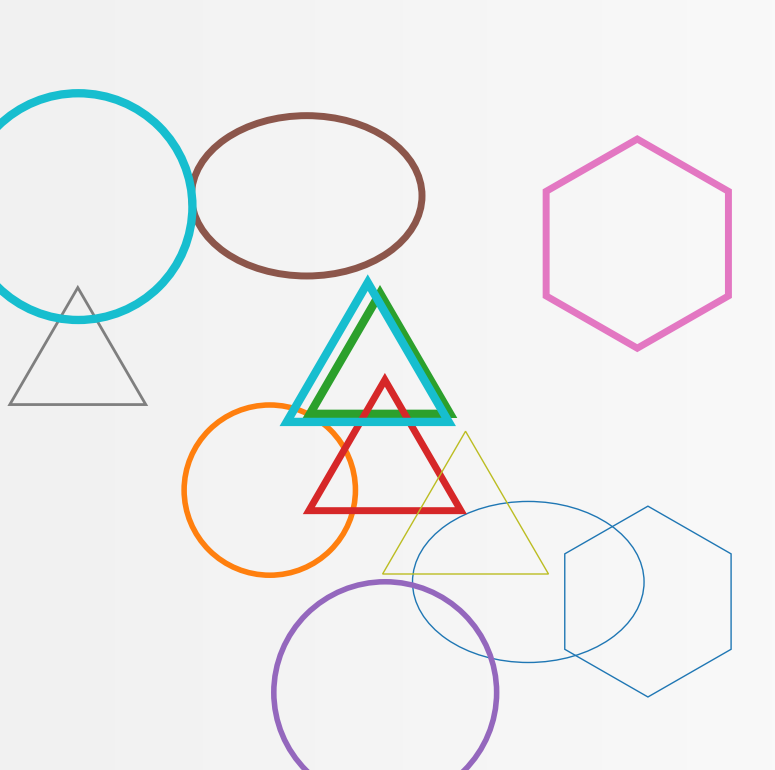[{"shape": "oval", "thickness": 0.5, "radius": 0.75, "center": [0.682, 0.244]}, {"shape": "hexagon", "thickness": 0.5, "radius": 0.62, "center": [0.836, 0.219]}, {"shape": "circle", "thickness": 2, "radius": 0.55, "center": [0.348, 0.364]}, {"shape": "triangle", "thickness": 3, "radius": 0.52, "center": [0.49, 0.515]}, {"shape": "triangle", "thickness": 2.5, "radius": 0.57, "center": [0.497, 0.393]}, {"shape": "circle", "thickness": 2, "radius": 0.72, "center": [0.497, 0.101]}, {"shape": "oval", "thickness": 2.5, "radius": 0.74, "center": [0.396, 0.746]}, {"shape": "hexagon", "thickness": 2.5, "radius": 0.68, "center": [0.822, 0.684]}, {"shape": "triangle", "thickness": 1, "radius": 0.51, "center": [0.1, 0.525]}, {"shape": "triangle", "thickness": 0.5, "radius": 0.62, "center": [0.601, 0.316]}, {"shape": "triangle", "thickness": 3, "radius": 0.6, "center": [0.475, 0.512]}, {"shape": "circle", "thickness": 3, "radius": 0.74, "center": [0.101, 0.732]}]